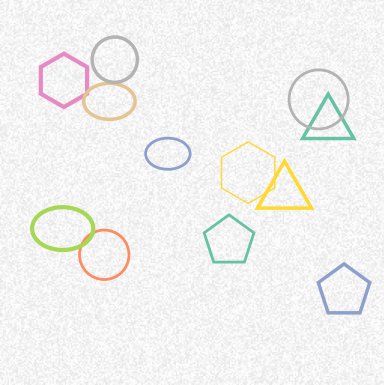[{"shape": "pentagon", "thickness": 2, "radius": 0.34, "center": [0.595, 0.374]}, {"shape": "triangle", "thickness": 2.5, "radius": 0.38, "center": [0.852, 0.679]}, {"shape": "circle", "thickness": 2, "radius": 0.32, "center": [0.271, 0.338]}, {"shape": "pentagon", "thickness": 2.5, "radius": 0.35, "center": [0.894, 0.244]}, {"shape": "oval", "thickness": 2, "radius": 0.29, "center": [0.436, 0.601]}, {"shape": "hexagon", "thickness": 3, "radius": 0.35, "center": [0.166, 0.791]}, {"shape": "oval", "thickness": 3, "radius": 0.4, "center": [0.163, 0.406]}, {"shape": "triangle", "thickness": 2.5, "radius": 0.41, "center": [0.739, 0.5]}, {"shape": "hexagon", "thickness": 1, "radius": 0.4, "center": [0.645, 0.552]}, {"shape": "oval", "thickness": 2.5, "radius": 0.33, "center": [0.284, 0.737]}, {"shape": "circle", "thickness": 2, "radius": 0.38, "center": [0.828, 0.742]}, {"shape": "circle", "thickness": 2.5, "radius": 0.29, "center": [0.298, 0.845]}]